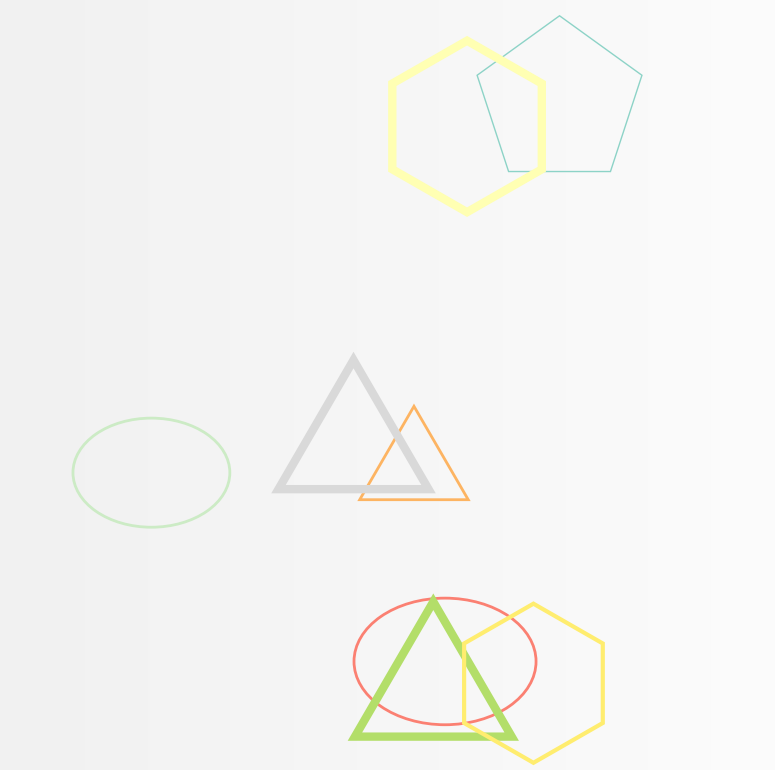[{"shape": "pentagon", "thickness": 0.5, "radius": 0.56, "center": [0.722, 0.868]}, {"shape": "hexagon", "thickness": 3, "radius": 0.56, "center": [0.603, 0.836]}, {"shape": "oval", "thickness": 1, "radius": 0.59, "center": [0.574, 0.141]}, {"shape": "triangle", "thickness": 1, "radius": 0.4, "center": [0.534, 0.391]}, {"shape": "triangle", "thickness": 3, "radius": 0.58, "center": [0.559, 0.102]}, {"shape": "triangle", "thickness": 3, "radius": 0.56, "center": [0.456, 0.421]}, {"shape": "oval", "thickness": 1, "radius": 0.51, "center": [0.195, 0.386]}, {"shape": "hexagon", "thickness": 1.5, "radius": 0.52, "center": [0.688, 0.113]}]